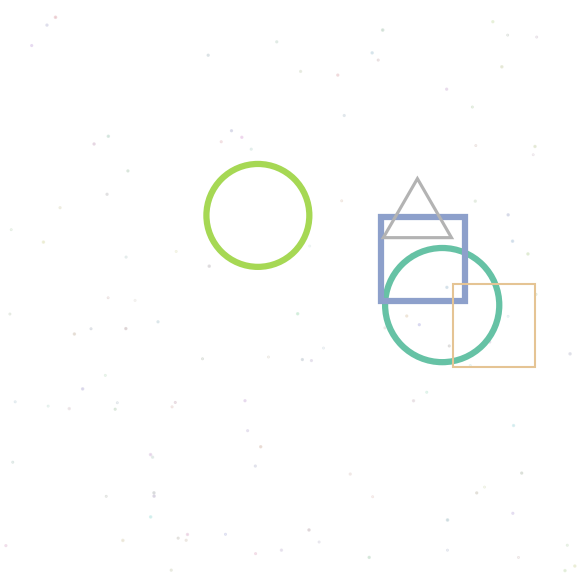[{"shape": "circle", "thickness": 3, "radius": 0.49, "center": [0.766, 0.471]}, {"shape": "square", "thickness": 3, "radius": 0.36, "center": [0.732, 0.551]}, {"shape": "circle", "thickness": 3, "radius": 0.45, "center": [0.447, 0.626]}, {"shape": "square", "thickness": 1, "radius": 0.36, "center": [0.855, 0.435]}, {"shape": "triangle", "thickness": 1.5, "radius": 0.34, "center": [0.723, 0.622]}]